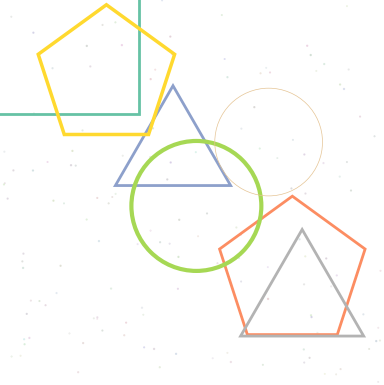[{"shape": "square", "thickness": 2, "radius": 0.92, "center": [0.176, 0.888]}, {"shape": "pentagon", "thickness": 2, "radius": 0.99, "center": [0.759, 0.292]}, {"shape": "triangle", "thickness": 2, "radius": 0.86, "center": [0.449, 0.604]}, {"shape": "circle", "thickness": 3, "radius": 0.84, "center": [0.51, 0.465]}, {"shape": "pentagon", "thickness": 2.5, "radius": 0.93, "center": [0.276, 0.801]}, {"shape": "circle", "thickness": 0.5, "radius": 0.7, "center": [0.698, 0.631]}, {"shape": "triangle", "thickness": 2, "radius": 0.92, "center": [0.785, 0.219]}]